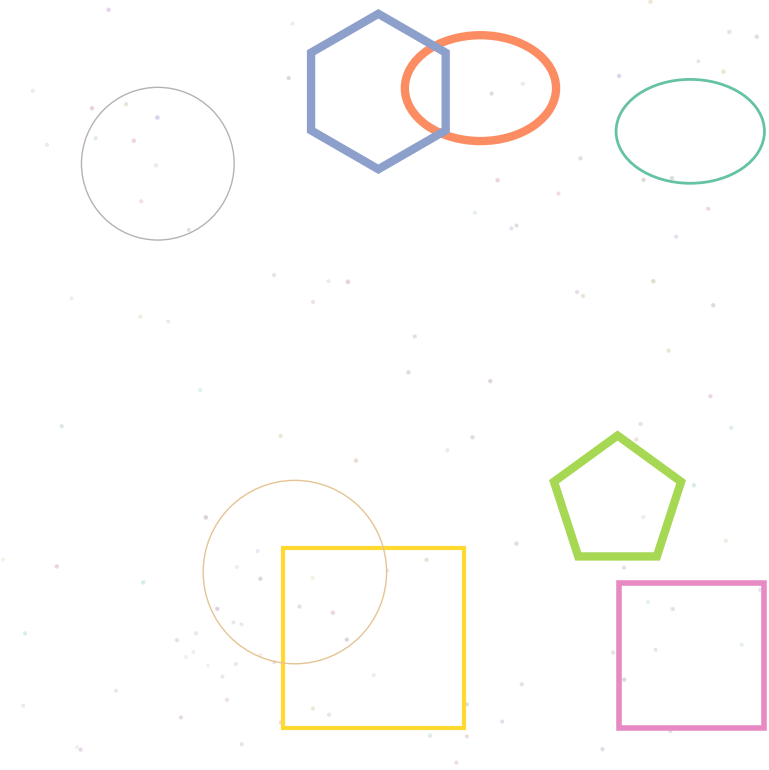[{"shape": "oval", "thickness": 1, "radius": 0.48, "center": [0.896, 0.829]}, {"shape": "oval", "thickness": 3, "radius": 0.49, "center": [0.624, 0.886]}, {"shape": "hexagon", "thickness": 3, "radius": 0.5, "center": [0.491, 0.881]}, {"shape": "square", "thickness": 2, "radius": 0.47, "center": [0.898, 0.149]}, {"shape": "pentagon", "thickness": 3, "radius": 0.43, "center": [0.802, 0.348]}, {"shape": "square", "thickness": 1.5, "radius": 0.59, "center": [0.485, 0.171]}, {"shape": "circle", "thickness": 0.5, "radius": 0.6, "center": [0.383, 0.257]}, {"shape": "circle", "thickness": 0.5, "radius": 0.5, "center": [0.205, 0.787]}]